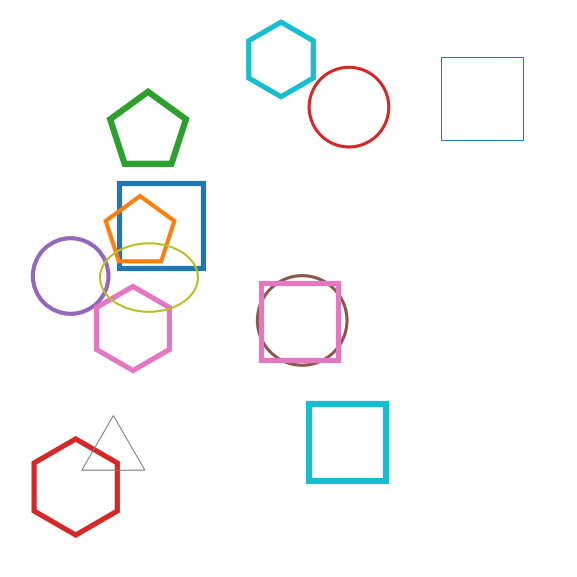[{"shape": "square", "thickness": 2.5, "radius": 0.37, "center": [0.279, 0.609]}, {"shape": "square", "thickness": 0.5, "radius": 0.36, "center": [0.835, 0.829]}, {"shape": "pentagon", "thickness": 2, "radius": 0.31, "center": [0.242, 0.597]}, {"shape": "pentagon", "thickness": 3, "radius": 0.35, "center": [0.256, 0.771]}, {"shape": "circle", "thickness": 1.5, "radius": 0.34, "center": [0.604, 0.814]}, {"shape": "hexagon", "thickness": 2.5, "radius": 0.42, "center": [0.131, 0.156]}, {"shape": "circle", "thickness": 2, "radius": 0.33, "center": [0.122, 0.521]}, {"shape": "circle", "thickness": 1.5, "radius": 0.39, "center": [0.523, 0.444]}, {"shape": "square", "thickness": 2.5, "radius": 0.33, "center": [0.518, 0.442]}, {"shape": "hexagon", "thickness": 2.5, "radius": 0.36, "center": [0.23, 0.43]}, {"shape": "triangle", "thickness": 0.5, "radius": 0.32, "center": [0.196, 0.216]}, {"shape": "oval", "thickness": 1, "radius": 0.42, "center": [0.258, 0.519]}, {"shape": "square", "thickness": 3, "radius": 0.33, "center": [0.602, 0.232]}, {"shape": "hexagon", "thickness": 2.5, "radius": 0.32, "center": [0.487, 0.896]}]